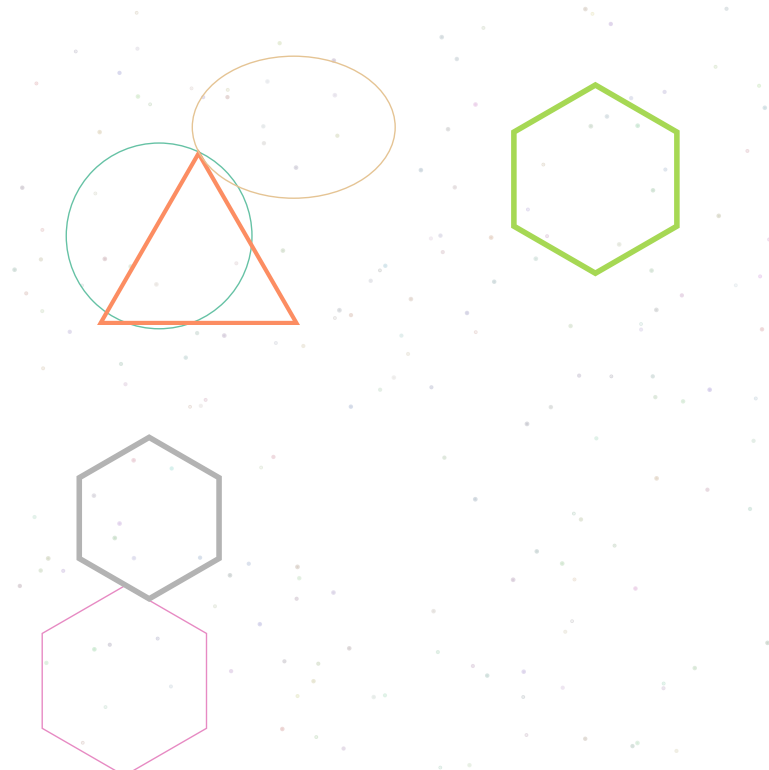[{"shape": "circle", "thickness": 0.5, "radius": 0.6, "center": [0.207, 0.694]}, {"shape": "triangle", "thickness": 1.5, "radius": 0.73, "center": [0.258, 0.654]}, {"shape": "hexagon", "thickness": 0.5, "radius": 0.62, "center": [0.161, 0.116]}, {"shape": "hexagon", "thickness": 2, "radius": 0.61, "center": [0.773, 0.767]}, {"shape": "oval", "thickness": 0.5, "radius": 0.66, "center": [0.381, 0.835]}, {"shape": "hexagon", "thickness": 2, "radius": 0.52, "center": [0.194, 0.327]}]